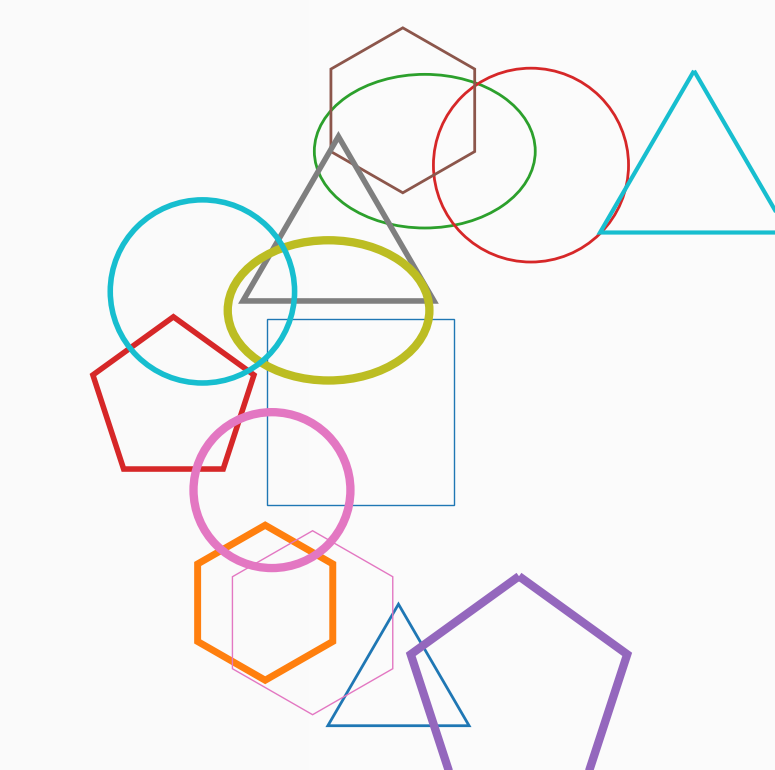[{"shape": "square", "thickness": 0.5, "radius": 0.6, "center": [0.465, 0.465]}, {"shape": "triangle", "thickness": 1, "radius": 0.53, "center": [0.514, 0.11]}, {"shape": "hexagon", "thickness": 2.5, "radius": 0.5, "center": [0.342, 0.217]}, {"shape": "oval", "thickness": 1, "radius": 0.71, "center": [0.548, 0.804]}, {"shape": "pentagon", "thickness": 2, "radius": 0.55, "center": [0.224, 0.479]}, {"shape": "circle", "thickness": 1, "radius": 0.63, "center": [0.685, 0.786]}, {"shape": "pentagon", "thickness": 3, "radius": 0.73, "center": [0.67, 0.105]}, {"shape": "hexagon", "thickness": 1, "radius": 0.54, "center": [0.52, 0.857]}, {"shape": "circle", "thickness": 3, "radius": 0.51, "center": [0.351, 0.363]}, {"shape": "hexagon", "thickness": 0.5, "radius": 0.6, "center": [0.403, 0.191]}, {"shape": "triangle", "thickness": 2, "radius": 0.71, "center": [0.437, 0.68]}, {"shape": "oval", "thickness": 3, "radius": 0.65, "center": [0.424, 0.597]}, {"shape": "triangle", "thickness": 1.5, "radius": 0.7, "center": [0.896, 0.768]}, {"shape": "circle", "thickness": 2, "radius": 0.59, "center": [0.261, 0.622]}]